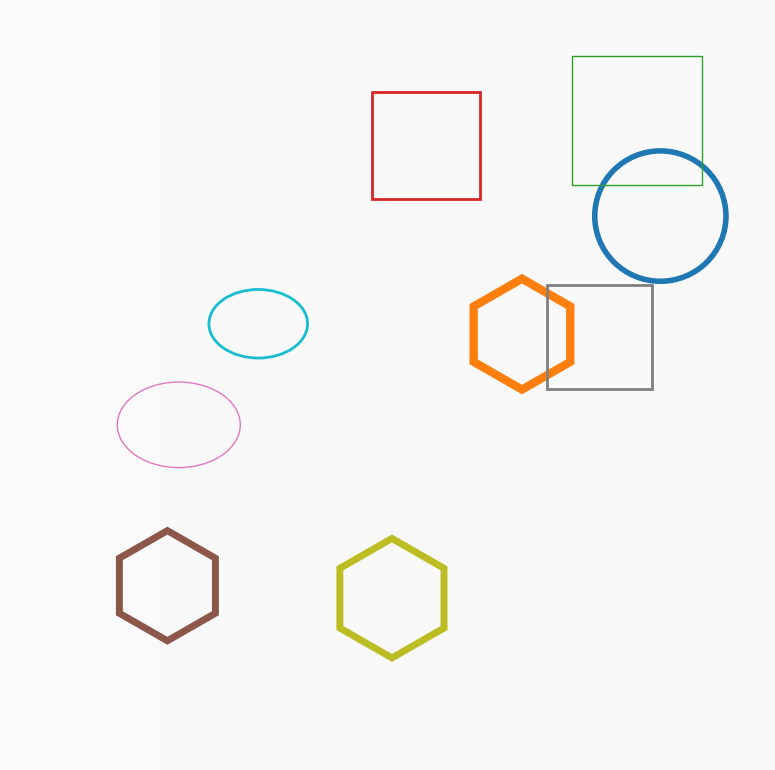[{"shape": "circle", "thickness": 2, "radius": 0.42, "center": [0.852, 0.719]}, {"shape": "hexagon", "thickness": 3, "radius": 0.36, "center": [0.674, 0.566]}, {"shape": "square", "thickness": 0.5, "radius": 0.42, "center": [0.822, 0.844]}, {"shape": "square", "thickness": 1, "radius": 0.35, "center": [0.55, 0.811]}, {"shape": "hexagon", "thickness": 2.5, "radius": 0.36, "center": [0.216, 0.239]}, {"shape": "oval", "thickness": 0.5, "radius": 0.4, "center": [0.231, 0.448]}, {"shape": "square", "thickness": 1, "radius": 0.34, "center": [0.774, 0.563]}, {"shape": "hexagon", "thickness": 2.5, "radius": 0.39, "center": [0.506, 0.223]}, {"shape": "oval", "thickness": 1, "radius": 0.32, "center": [0.333, 0.58]}]